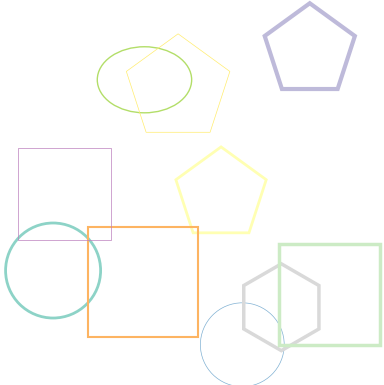[{"shape": "circle", "thickness": 2, "radius": 0.62, "center": [0.138, 0.297]}, {"shape": "pentagon", "thickness": 2, "radius": 0.62, "center": [0.574, 0.495]}, {"shape": "pentagon", "thickness": 3, "radius": 0.62, "center": [0.805, 0.868]}, {"shape": "circle", "thickness": 0.5, "radius": 0.54, "center": [0.629, 0.105]}, {"shape": "square", "thickness": 1.5, "radius": 0.71, "center": [0.371, 0.267]}, {"shape": "oval", "thickness": 1, "radius": 0.61, "center": [0.375, 0.793]}, {"shape": "hexagon", "thickness": 2.5, "radius": 0.56, "center": [0.731, 0.202]}, {"shape": "square", "thickness": 0.5, "radius": 0.6, "center": [0.168, 0.495]}, {"shape": "square", "thickness": 2.5, "radius": 0.65, "center": [0.856, 0.235]}, {"shape": "pentagon", "thickness": 0.5, "radius": 0.71, "center": [0.463, 0.771]}]